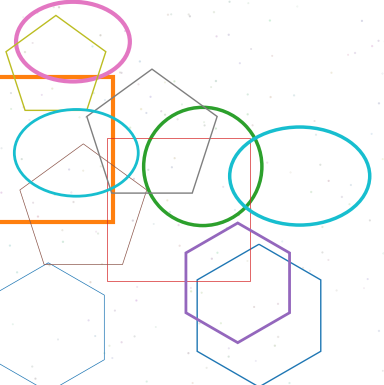[{"shape": "hexagon", "thickness": 0.5, "radius": 0.84, "center": [0.126, 0.15]}, {"shape": "hexagon", "thickness": 1, "radius": 0.93, "center": [0.673, 0.18]}, {"shape": "square", "thickness": 3, "radius": 0.94, "center": [0.107, 0.612]}, {"shape": "circle", "thickness": 2.5, "radius": 0.77, "center": [0.527, 0.568]}, {"shape": "square", "thickness": 0.5, "radius": 0.93, "center": [0.465, 0.456]}, {"shape": "hexagon", "thickness": 2, "radius": 0.78, "center": [0.618, 0.265]}, {"shape": "pentagon", "thickness": 0.5, "radius": 0.87, "center": [0.216, 0.453]}, {"shape": "oval", "thickness": 3, "radius": 0.74, "center": [0.189, 0.892]}, {"shape": "pentagon", "thickness": 1, "radius": 0.89, "center": [0.395, 0.642]}, {"shape": "pentagon", "thickness": 1, "radius": 0.68, "center": [0.145, 0.824]}, {"shape": "oval", "thickness": 2, "radius": 0.8, "center": [0.198, 0.603]}, {"shape": "oval", "thickness": 2.5, "radius": 0.91, "center": [0.778, 0.543]}]